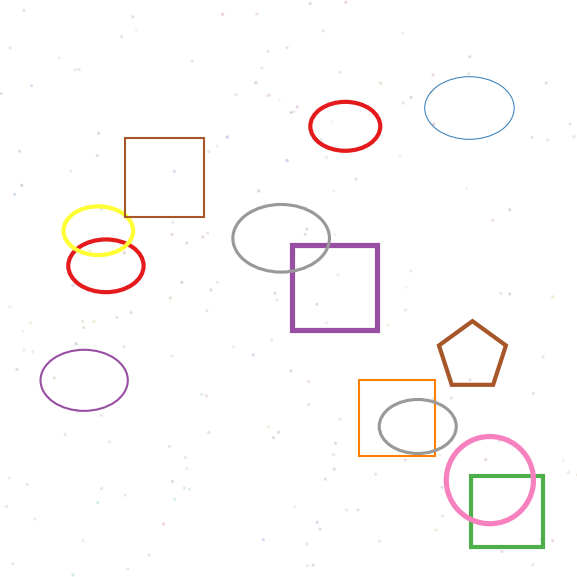[{"shape": "oval", "thickness": 2, "radius": 0.33, "center": [0.183, 0.539]}, {"shape": "oval", "thickness": 2, "radius": 0.3, "center": [0.598, 0.78]}, {"shape": "oval", "thickness": 0.5, "radius": 0.39, "center": [0.813, 0.812]}, {"shape": "square", "thickness": 2, "radius": 0.31, "center": [0.878, 0.113]}, {"shape": "square", "thickness": 2.5, "radius": 0.37, "center": [0.579, 0.501]}, {"shape": "oval", "thickness": 1, "radius": 0.38, "center": [0.146, 0.341]}, {"shape": "square", "thickness": 1, "radius": 0.33, "center": [0.687, 0.276]}, {"shape": "oval", "thickness": 2, "radius": 0.3, "center": [0.17, 0.6]}, {"shape": "pentagon", "thickness": 2, "radius": 0.3, "center": [0.818, 0.382]}, {"shape": "square", "thickness": 1, "radius": 0.34, "center": [0.285, 0.692]}, {"shape": "circle", "thickness": 2.5, "radius": 0.38, "center": [0.848, 0.168]}, {"shape": "oval", "thickness": 1.5, "radius": 0.42, "center": [0.487, 0.587]}, {"shape": "oval", "thickness": 1.5, "radius": 0.33, "center": [0.723, 0.261]}]